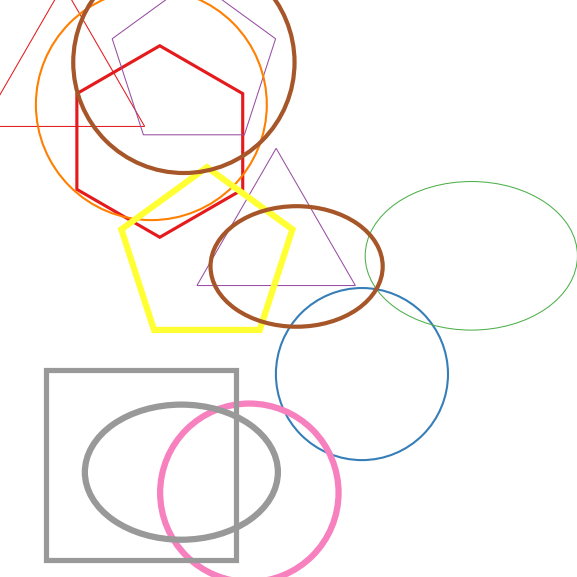[{"shape": "hexagon", "thickness": 1.5, "radius": 0.83, "center": [0.277, 0.754]}, {"shape": "triangle", "thickness": 0.5, "radius": 0.81, "center": [0.109, 0.862]}, {"shape": "circle", "thickness": 1, "radius": 0.74, "center": [0.627, 0.351]}, {"shape": "oval", "thickness": 0.5, "radius": 0.92, "center": [0.816, 0.556]}, {"shape": "pentagon", "thickness": 0.5, "radius": 0.74, "center": [0.336, 0.886]}, {"shape": "triangle", "thickness": 0.5, "radius": 0.79, "center": [0.478, 0.584]}, {"shape": "circle", "thickness": 1, "radius": 1.0, "center": [0.262, 0.818]}, {"shape": "pentagon", "thickness": 3, "radius": 0.78, "center": [0.358, 0.554]}, {"shape": "circle", "thickness": 2, "radius": 0.96, "center": [0.318, 0.891]}, {"shape": "oval", "thickness": 2, "radius": 0.75, "center": [0.514, 0.538]}, {"shape": "circle", "thickness": 3, "radius": 0.77, "center": [0.432, 0.146]}, {"shape": "square", "thickness": 2.5, "radius": 0.82, "center": [0.244, 0.193]}, {"shape": "oval", "thickness": 3, "radius": 0.84, "center": [0.314, 0.182]}]